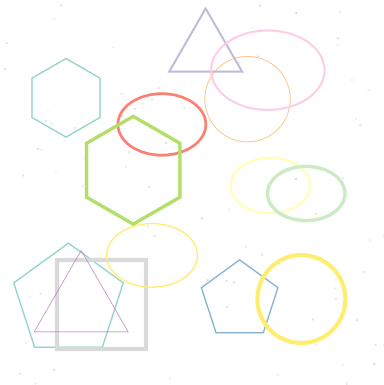[{"shape": "pentagon", "thickness": 1, "radius": 0.75, "center": [0.178, 0.219]}, {"shape": "hexagon", "thickness": 1, "radius": 0.51, "center": [0.171, 0.746]}, {"shape": "oval", "thickness": 1.5, "radius": 0.52, "center": [0.702, 0.518]}, {"shape": "triangle", "thickness": 1.5, "radius": 0.55, "center": [0.534, 0.869]}, {"shape": "oval", "thickness": 2, "radius": 0.57, "center": [0.42, 0.677]}, {"shape": "pentagon", "thickness": 1, "radius": 0.52, "center": [0.623, 0.22]}, {"shape": "circle", "thickness": 0.5, "radius": 0.55, "center": [0.643, 0.743]}, {"shape": "hexagon", "thickness": 2.5, "radius": 0.7, "center": [0.346, 0.558]}, {"shape": "oval", "thickness": 1.5, "radius": 0.74, "center": [0.696, 0.818]}, {"shape": "square", "thickness": 3, "radius": 0.57, "center": [0.264, 0.209]}, {"shape": "triangle", "thickness": 0.5, "radius": 0.7, "center": [0.211, 0.209]}, {"shape": "oval", "thickness": 2.5, "radius": 0.5, "center": [0.795, 0.497]}, {"shape": "circle", "thickness": 3, "radius": 0.57, "center": [0.783, 0.223]}, {"shape": "oval", "thickness": 1, "radius": 0.59, "center": [0.395, 0.337]}]